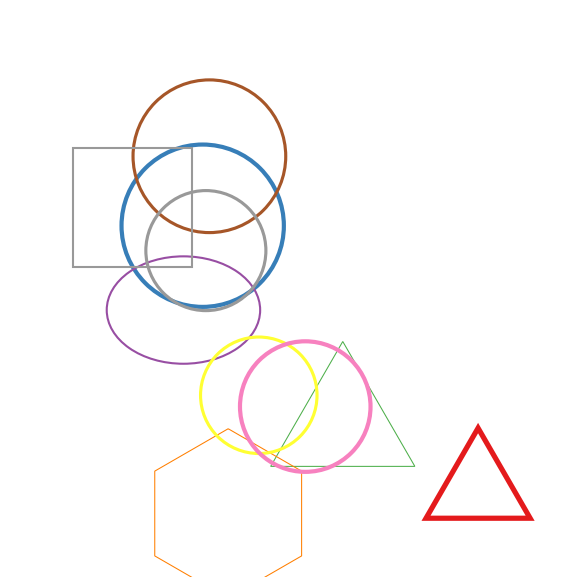[{"shape": "triangle", "thickness": 2.5, "radius": 0.52, "center": [0.828, 0.154]}, {"shape": "circle", "thickness": 2, "radius": 0.7, "center": [0.351, 0.608]}, {"shape": "triangle", "thickness": 0.5, "radius": 0.72, "center": [0.594, 0.264]}, {"shape": "oval", "thickness": 1, "radius": 0.66, "center": [0.318, 0.462]}, {"shape": "hexagon", "thickness": 0.5, "radius": 0.73, "center": [0.395, 0.11]}, {"shape": "circle", "thickness": 1.5, "radius": 0.5, "center": [0.448, 0.315]}, {"shape": "circle", "thickness": 1.5, "radius": 0.66, "center": [0.363, 0.729]}, {"shape": "circle", "thickness": 2, "radius": 0.57, "center": [0.529, 0.295]}, {"shape": "circle", "thickness": 1.5, "radius": 0.52, "center": [0.356, 0.565]}, {"shape": "square", "thickness": 1, "radius": 0.52, "center": [0.23, 0.64]}]